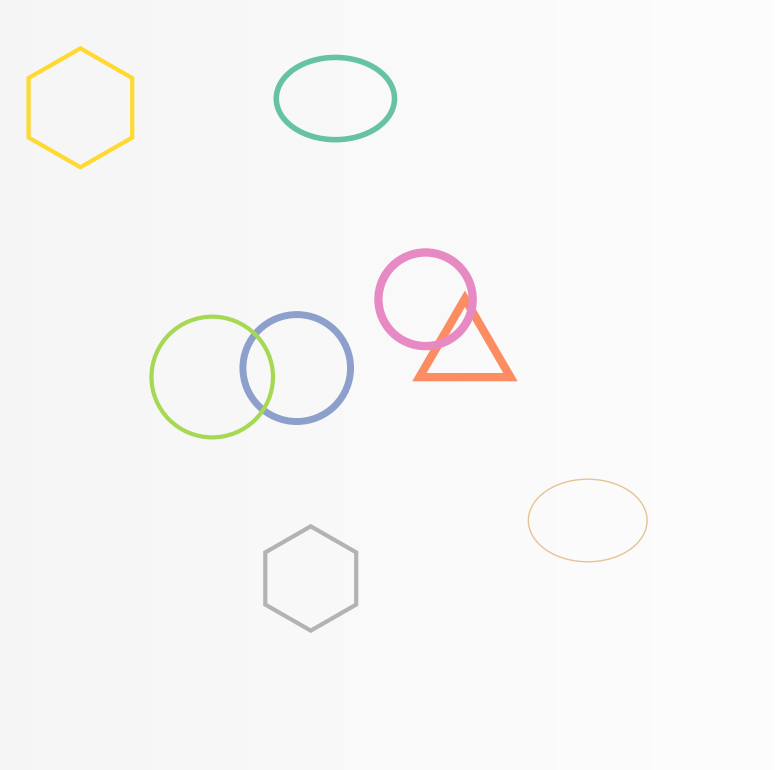[{"shape": "oval", "thickness": 2, "radius": 0.38, "center": [0.433, 0.872]}, {"shape": "triangle", "thickness": 3, "radius": 0.34, "center": [0.6, 0.544]}, {"shape": "circle", "thickness": 2.5, "radius": 0.35, "center": [0.383, 0.522]}, {"shape": "circle", "thickness": 3, "radius": 0.3, "center": [0.549, 0.611]}, {"shape": "circle", "thickness": 1.5, "radius": 0.39, "center": [0.274, 0.51]}, {"shape": "hexagon", "thickness": 1.5, "radius": 0.39, "center": [0.104, 0.86]}, {"shape": "oval", "thickness": 0.5, "radius": 0.38, "center": [0.758, 0.324]}, {"shape": "hexagon", "thickness": 1.5, "radius": 0.34, "center": [0.401, 0.249]}]